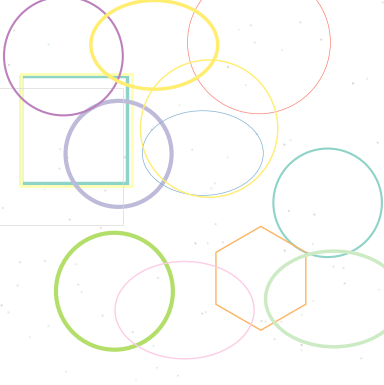[{"shape": "square", "thickness": 2.5, "radius": 0.69, "center": [0.192, 0.663]}, {"shape": "circle", "thickness": 1.5, "radius": 0.7, "center": [0.851, 0.473]}, {"shape": "square", "thickness": 2, "radius": 0.72, "center": [0.199, 0.662]}, {"shape": "circle", "thickness": 3, "radius": 0.69, "center": [0.308, 0.6]}, {"shape": "circle", "thickness": 0.5, "radius": 0.93, "center": [0.673, 0.89]}, {"shape": "oval", "thickness": 0.5, "radius": 0.79, "center": [0.527, 0.602]}, {"shape": "hexagon", "thickness": 1, "radius": 0.67, "center": [0.678, 0.277]}, {"shape": "circle", "thickness": 3, "radius": 0.76, "center": [0.297, 0.244]}, {"shape": "oval", "thickness": 1, "radius": 0.9, "center": [0.479, 0.194]}, {"shape": "square", "thickness": 0.5, "radius": 0.89, "center": [0.141, 0.594]}, {"shape": "circle", "thickness": 1.5, "radius": 0.77, "center": [0.165, 0.855]}, {"shape": "oval", "thickness": 2.5, "radius": 0.89, "center": [0.867, 0.223]}, {"shape": "circle", "thickness": 1, "radius": 0.89, "center": [0.543, 0.666]}, {"shape": "oval", "thickness": 2.5, "radius": 0.82, "center": [0.401, 0.884]}]